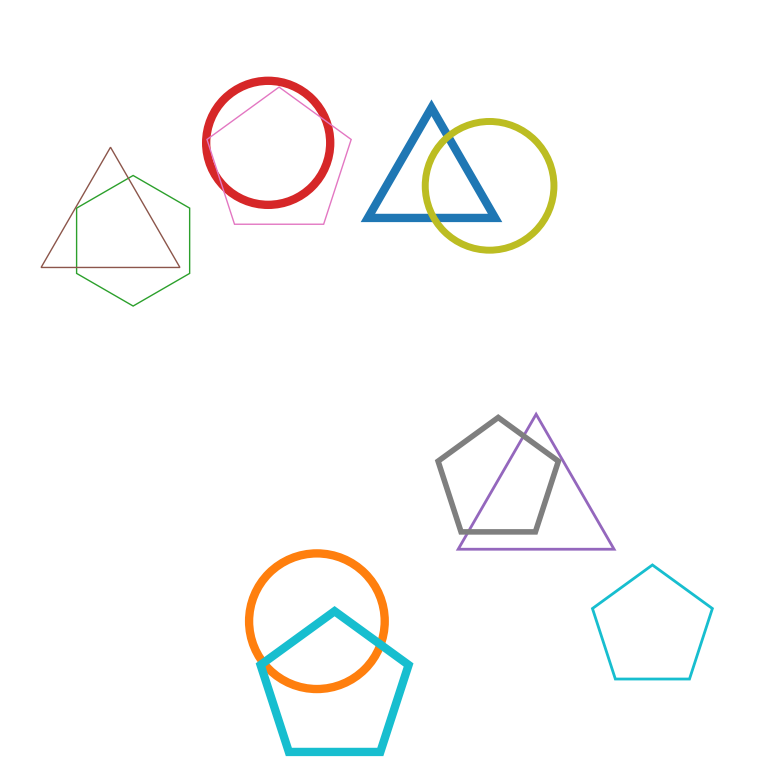[{"shape": "triangle", "thickness": 3, "radius": 0.48, "center": [0.56, 0.765]}, {"shape": "circle", "thickness": 3, "radius": 0.44, "center": [0.412, 0.193]}, {"shape": "hexagon", "thickness": 0.5, "radius": 0.42, "center": [0.173, 0.687]}, {"shape": "circle", "thickness": 3, "radius": 0.4, "center": [0.348, 0.815]}, {"shape": "triangle", "thickness": 1, "radius": 0.58, "center": [0.696, 0.345]}, {"shape": "triangle", "thickness": 0.5, "radius": 0.52, "center": [0.144, 0.705]}, {"shape": "pentagon", "thickness": 0.5, "radius": 0.49, "center": [0.362, 0.788]}, {"shape": "pentagon", "thickness": 2, "radius": 0.41, "center": [0.647, 0.376]}, {"shape": "circle", "thickness": 2.5, "radius": 0.42, "center": [0.636, 0.759]}, {"shape": "pentagon", "thickness": 3, "radius": 0.51, "center": [0.435, 0.105]}, {"shape": "pentagon", "thickness": 1, "radius": 0.41, "center": [0.847, 0.184]}]